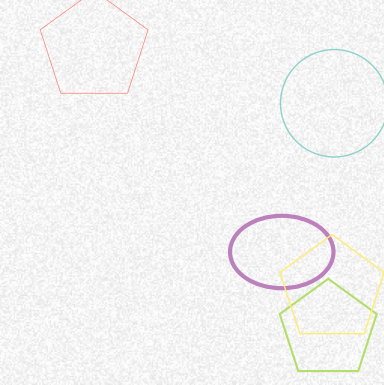[{"shape": "circle", "thickness": 1, "radius": 0.7, "center": [0.868, 0.732]}, {"shape": "pentagon", "thickness": 0.5, "radius": 0.74, "center": [0.244, 0.877]}, {"shape": "pentagon", "thickness": 1.5, "radius": 0.66, "center": [0.853, 0.143]}, {"shape": "oval", "thickness": 3, "radius": 0.67, "center": [0.732, 0.345]}, {"shape": "pentagon", "thickness": 1, "radius": 0.71, "center": [0.862, 0.248]}]